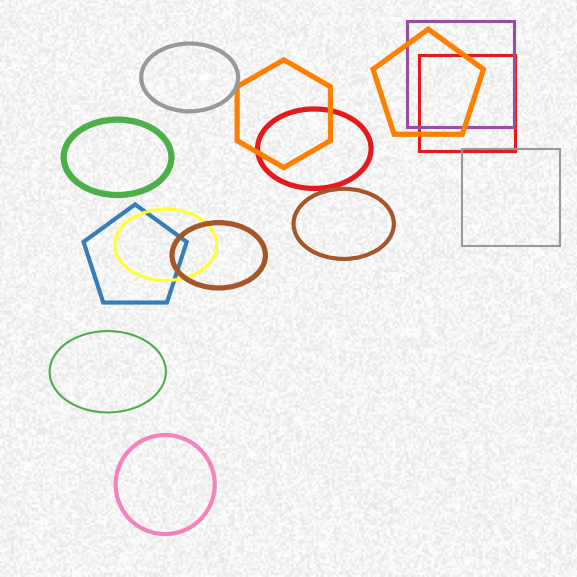[{"shape": "oval", "thickness": 2.5, "radius": 0.49, "center": [0.544, 0.742]}, {"shape": "square", "thickness": 1.5, "radius": 0.41, "center": [0.809, 0.821]}, {"shape": "pentagon", "thickness": 2, "radius": 0.47, "center": [0.234, 0.551]}, {"shape": "oval", "thickness": 3, "radius": 0.47, "center": [0.204, 0.727]}, {"shape": "oval", "thickness": 1, "radius": 0.5, "center": [0.187, 0.355]}, {"shape": "square", "thickness": 1.5, "radius": 0.46, "center": [0.797, 0.871]}, {"shape": "hexagon", "thickness": 2.5, "radius": 0.47, "center": [0.491, 0.802]}, {"shape": "pentagon", "thickness": 2.5, "radius": 0.5, "center": [0.742, 0.848]}, {"shape": "oval", "thickness": 1.5, "radius": 0.44, "center": [0.287, 0.575]}, {"shape": "oval", "thickness": 2, "radius": 0.43, "center": [0.595, 0.612]}, {"shape": "oval", "thickness": 2.5, "radius": 0.4, "center": [0.379, 0.557]}, {"shape": "circle", "thickness": 2, "radius": 0.43, "center": [0.286, 0.16]}, {"shape": "square", "thickness": 1, "radius": 0.42, "center": [0.885, 0.657]}, {"shape": "oval", "thickness": 2, "radius": 0.42, "center": [0.328, 0.865]}]